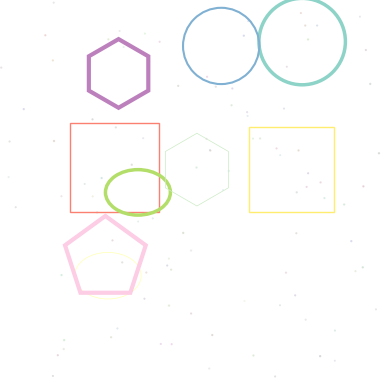[{"shape": "circle", "thickness": 2.5, "radius": 0.56, "center": [0.785, 0.892]}, {"shape": "oval", "thickness": 0.5, "radius": 0.43, "center": [0.28, 0.284]}, {"shape": "square", "thickness": 1, "radius": 0.58, "center": [0.297, 0.565]}, {"shape": "circle", "thickness": 1.5, "radius": 0.5, "center": [0.574, 0.881]}, {"shape": "oval", "thickness": 2.5, "radius": 0.42, "center": [0.358, 0.5]}, {"shape": "pentagon", "thickness": 3, "radius": 0.55, "center": [0.274, 0.329]}, {"shape": "hexagon", "thickness": 3, "radius": 0.45, "center": [0.308, 0.809]}, {"shape": "hexagon", "thickness": 0.5, "radius": 0.47, "center": [0.511, 0.559]}, {"shape": "square", "thickness": 1, "radius": 0.55, "center": [0.757, 0.56]}]